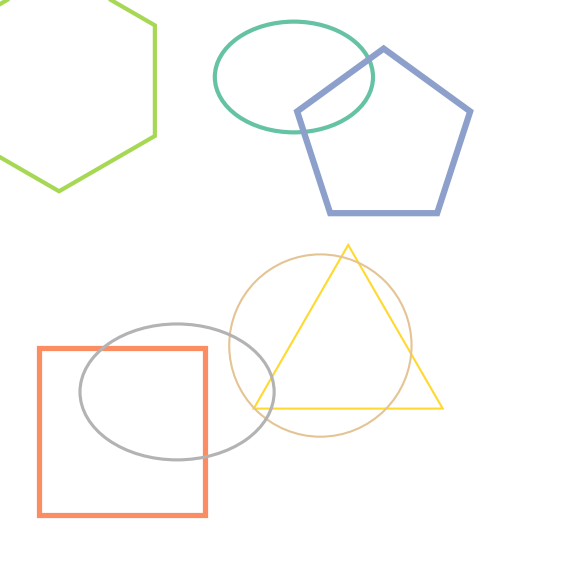[{"shape": "oval", "thickness": 2, "radius": 0.68, "center": [0.509, 0.866]}, {"shape": "square", "thickness": 2.5, "radius": 0.72, "center": [0.211, 0.252]}, {"shape": "pentagon", "thickness": 3, "radius": 0.79, "center": [0.664, 0.757]}, {"shape": "hexagon", "thickness": 2, "radius": 0.96, "center": [0.102, 0.859]}, {"shape": "triangle", "thickness": 1, "radius": 0.94, "center": [0.603, 0.386]}, {"shape": "circle", "thickness": 1, "radius": 0.79, "center": [0.555, 0.401]}, {"shape": "oval", "thickness": 1.5, "radius": 0.84, "center": [0.307, 0.32]}]